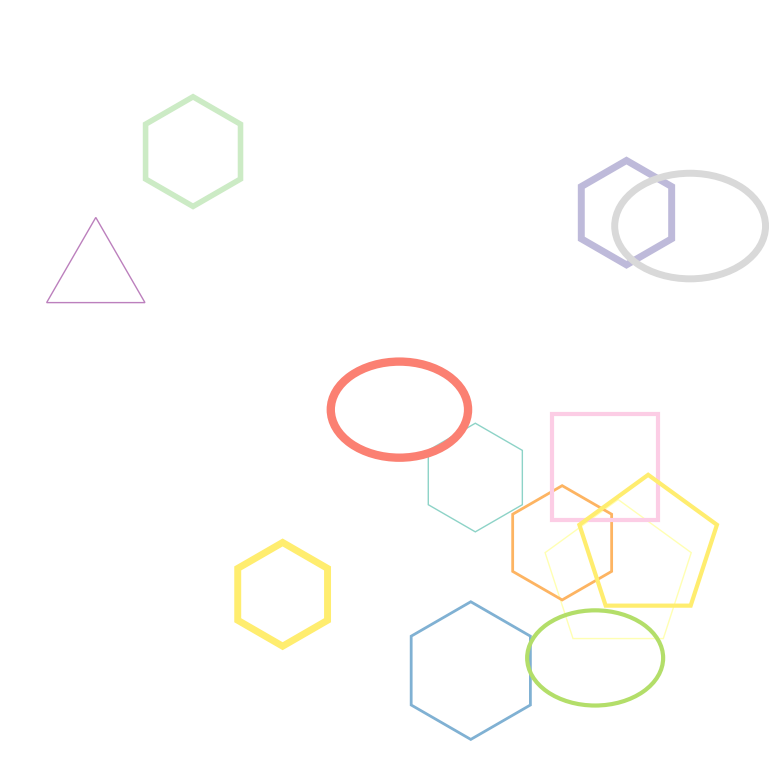[{"shape": "hexagon", "thickness": 0.5, "radius": 0.35, "center": [0.617, 0.38]}, {"shape": "pentagon", "thickness": 0.5, "radius": 0.5, "center": [0.803, 0.251]}, {"shape": "hexagon", "thickness": 2.5, "radius": 0.34, "center": [0.814, 0.724]}, {"shape": "oval", "thickness": 3, "radius": 0.45, "center": [0.519, 0.468]}, {"shape": "hexagon", "thickness": 1, "radius": 0.45, "center": [0.611, 0.129]}, {"shape": "hexagon", "thickness": 1, "radius": 0.37, "center": [0.73, 0.295]}, {"shape": "oval", "thickness": 1.5, "radius": 0.44, "center": [0.773, 0.146]}, {"shape": "square", "thickness": 1.5, "radius": 0.34, "center": [0.785, 0.393]}, {"shape": "oval", "thickness": 2.5, "radius": 0.49, "center": [0.896, 0.706]}, {"shape": "triangle", "thickness": 0.5, "radius": 0.37, "center": [0.124, 0.644]}, {"shape": "hexagon", "thickness": 2, "radius": 0.36, "center": [0.251, 0.803]}, {"shape": "hexagon", "thickness": 2.5, "radius": 0.34, "center": [0.367, 0.228]}, {"shape": "pentagon", "thickness": 1.5, "radius": 0.47, "center": [0.842, 0.289]}]